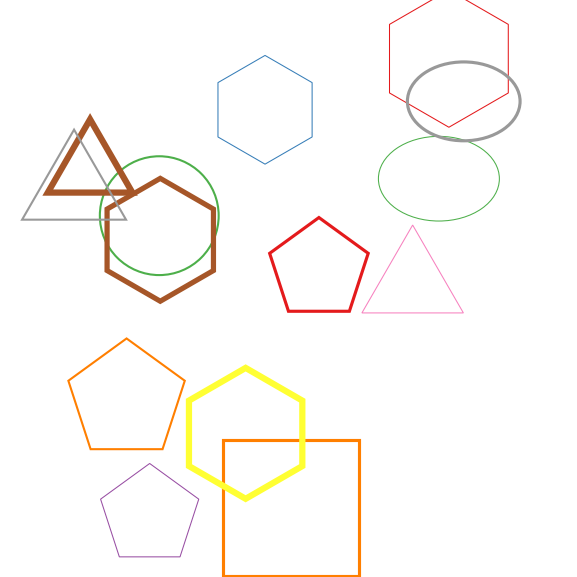[{"shape": "pentagon", "thickness": 1.5, "radius": 0.45, "center": [0.552, 0.533]}, {"shape": "hexagon", "thickness": 0.5, "radius": 0.59, "center": [0.777, 0.898]}, {"shape": "hexagon", "thickness": 0.5, "radius": 0.47, "center": [0.459, 0.809]}, {"shape": "oval", "thickness": 0.5, "radius": 0.52, "center": [0.76, 0.69]}, {"shape": "circle", "thickness": 1, "radius": 0.51, "center": [0.276, 0.626]}, {"shape": "pentagon", "thickness": 0.5, "radius": 0.45, "center": [0.259, 0.107]}, {"shape": "pentagon", "thickness": 1, "radius": 0.53, "center": [0.219, 0.307]}, {"shape": "square", "thickness": 1.5, "radius": 0.59, "center": [0.504, 0.119]}, {"shape": "hexagon", "thickness": 3, "radius": 0.57, "center": [0.425, 0.249]}, {"shape": "triangle", "thickness": 3, "radius": 0.42, "center": [0.156, 0.708]}, {"shape": "hexagon", "thickness": 2.5, "radius": 0.53, "center": [0.278, 0.584]}, {"shape": "triangle", "thickness": 0.5, "radius": 0.51, "center": [0.715, 0.508]}, {"shape": "triangle", "thickness": 1, "radius": 0.52, "center": [0.128, 0.671]}, {"shape": "oval", "thickness": 1.5, "radius": 0.49, "center": [0.803, 0.824]}]